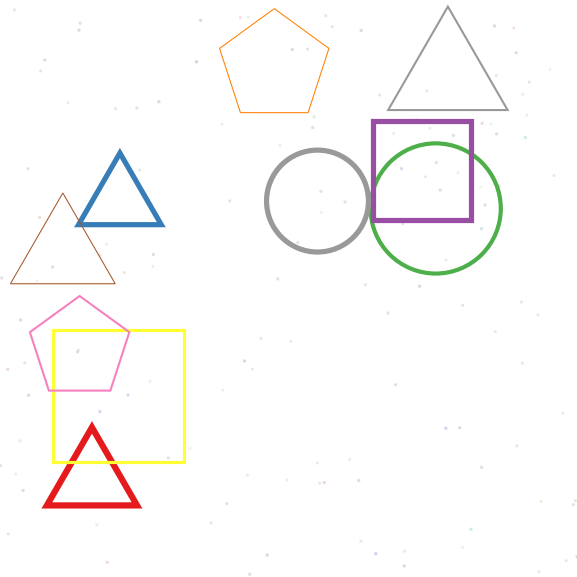[{"shape": "triangle", "thickness": 3, "radius": 0.45, "center": [0.159, 0.169]}, {"shape": "triangle", "thickness": 2.5, "radius": 0.41, "center": [0.208, 0.651]}, {"shape": "circle", "thickness": 2, "radius": 0.56, "center": [0.754, 0.638]}, {"shape": "square", "thickness": 2.5, "radius": 0.43, "center": [0.731, 0.704]}, {"shape": "pentagon", "thickness": 0.5, "radius": 0.5, "center": [0.475, 0.885]}, {"shape": "square", "thickness": 1.5, "radius": 0.57, "center": [0.205, 0.314]}, {"shape": "triangle", "thickness": 0.5, "radius": 0.52, "center": [0.109, 0.56]}, {"shape": "pentagon", "thickness": 1, "radius": 0.45, "center": [0.138, 0.396]}, {"shape": "circle", "thickness": 2.5, "radius": 0.44, "center": [0.55, 0.651]}, {"shape": "triangle", "thickness": 1, "radius": 0.6, "center": [0.776, 0.868]}]